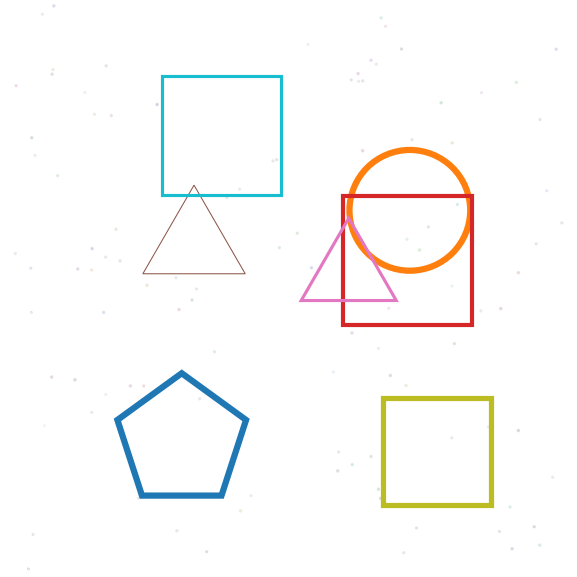[{"shape": "pentagon", "thickness": 3, "radius": 0.59, "center": [0.315, 0.236]}, {"shape": "circle", "thickness": 3, "radius": 0.52, "center": [0.71, 0.635]}, {"shape": "square", "thickness": 2, "radius": 0.56, "center": [0.706, 0.548]}, {"shape": "triangle", "thickness": 0.5, "radius": 0.51, "center": [0.336, 0.576]}, {"shape": "triangle", "thickness": 1.5, "radius": 0.48, "center": [0.604, 0.526]}, {"shape": "square", "thickness": 2.5, "radius": 0.47, "center": [0.756, 0.217]}, {"shape": "square", "thickness": 1.5, "radius": 0.51, "center": [0.384, 0.765]}]